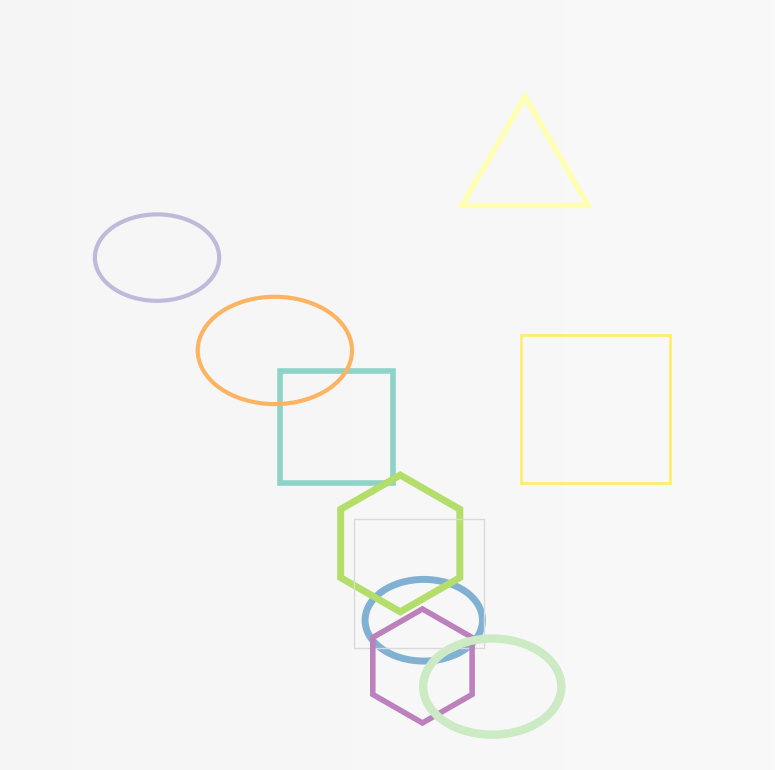[{"shape": "square", "thickness": 2, "radius": 0.37, "center": [0.434, 0.446]}, {"shape": "triangle", "thickness": 2, "radius": 0.47, "center": [0.677, 0.78]}, {"shape": "oval", "thickness": 1.5, "radius": 0.4, "center": [0.203, 0.665]}, {"shape": "oval", "thickness": 2.5, "radius": 0.38, "center": [0.547, 0.195]}, {"shape": "oval", "thickness": 1.5, "radius": 0.5, "center": [0.355, 0.545]}, {"shape": "hexagon", "thickness": 2.5, "radius": 0.44, "center": [0.516, 0.294]}, {"shape": "square", "thickness": 0.5, "radius": 0.42, "center": [0.541, 0.242]}, {"shape": "hexagon", "thickness": 2, "radius": 0.37, "center": [0.545, 0.135]}, {"shape": "oval", "thickness": 3, "radius": 0.45, "center": [0.635, 0.108]}, {"shape": "square", "thickness": 1, "radius": 0.48, "center": [0.768, 0.469]}]